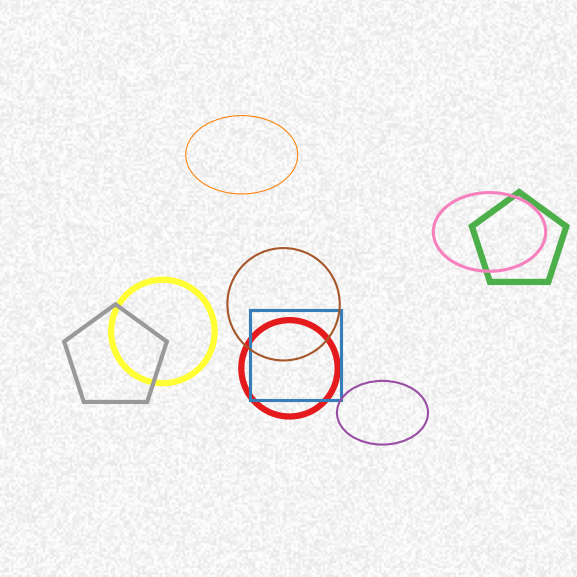[{"shape": "circle", "thickness": 3, "radius": 0.42, "center": [0.501, 0.361]}, {"shape": "square", "thickness": 1.5, "radius": 0.39, "center": [0.511, 0.384]}, {"shape": "pentagon", "thickness": 3, "radius": 0.43, "center": [0.899, 0.58]}, {"shape": "oval", "thickness": 1, "radius": 0.39, "center": [0.662, 0.284]}, {"shape": "oval", "thickness": 0.5, "radius": 0.48, "center": [0.419, 0.731]}, {"shape": "circle", "thickness": 3, "radius": 0.45, "center": [0.282, 0.425]}, {"shape": "circle", "thickness": 1, "radius": 0.49, "center": [0.491, 0.472]}, {"shape": "oval", "thickness": 1.5, "radius": 0.49, "center": [0.848, 0.598]}, {"shape": "pentagon", "thickness": 2, "radius": 0.47, "center": [0.2, 0.379]}]